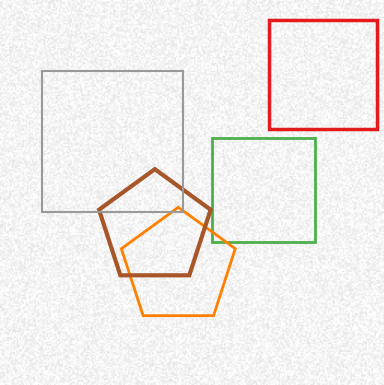[{"shape": "square", "thickness": 2.5, "radius": 0.7, "center": [0.839, 0.806]}, {"shape": "square", "thickness": 2, "radius": 0.67, "center": [0.685, 0.506]}, {"shape": "pentagon", "thickness": 2, "radius": 0.78, "center": [0.463, 0.306]}, {"shape": "pentagon", "thickness": 3, "radius": 0.76, "center": [0.402, 0.408]}, {"shape": "square", "thickness": 1.5, "radius": 0.92, "center": [0.292, 0.632]}]